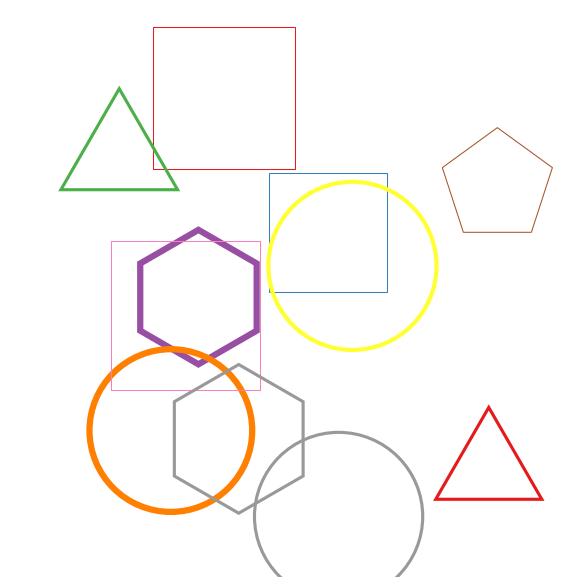[{"shape": "square", "thickness": 0.5, "radius": 0.61, "center": [0.388, 0.829]}, {"shape": "triangle", "thickness": 1.5, "radius": 0.53, "center": [0.846, 0.188]}, {"shape": "square", "thickness": 0.5, "radius": 0.51, "center": [0.568, 0.597]}, {"shape": "triangle", "thickness": 1.5, "radius": 0.58, "center": [0.206, 0.729]}, {"shape": "hexagon", "thickness": 3, "radius": 0.58, "center": [0.344, 0.485]}, {"shape": "circle", "thickness": 3, "radius": 0.7, "center": [0.296, 0.254]}, {"shape": "circle", "thickness": 2, "radius": 0.73, "center": [0.61, 0.539]}, {"shape": "pentagon", "thickness": 0.5, "radius": 0.5, "center": [0.861, 0.678]}, {"shape": "square", "thickness": 0.5, "radius": 0.65, "center": [0.321, 0.453]}, {"shape": "circle", "thickness": 1.5, "radius": 0.73, "center": [0.586, 0.105]}, {"shape": "hexagon", "thickness": 1.5, "radius": 0.64, "center": [0.413, 0.239]}]